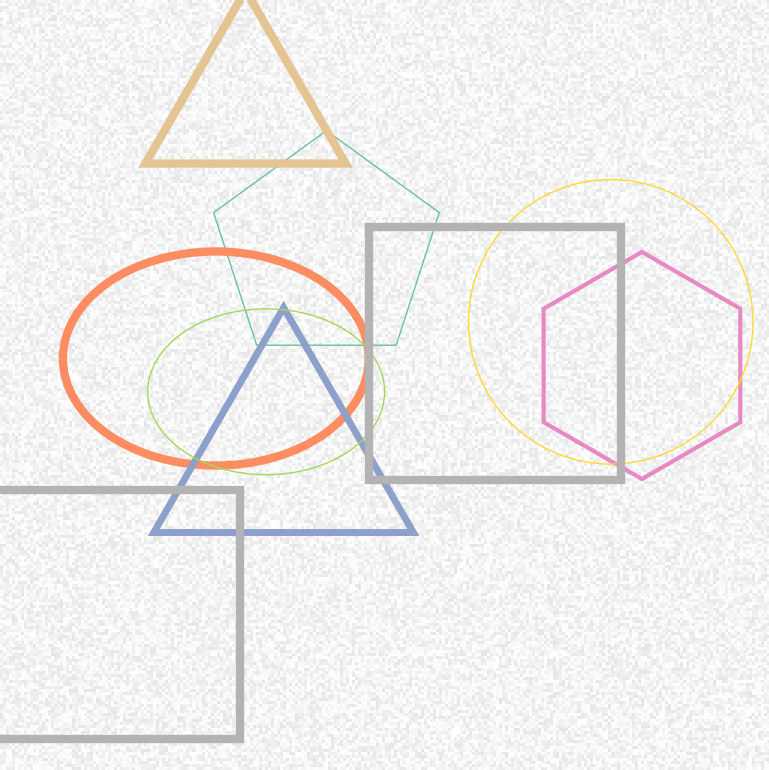[{"shape": "pentagon", "thickness": 0.5, "radius": 0.77, "center": [0.424, 0.676]}, {"shape": "oval", "thickness": 3, "radius": 0.99, "center": [0.28, 0.534]}, {"shape": "triangle", "thickness": 2.5, "radius": 0.97, "center": [0.368, 0.406]}, {"shape": "hexagon", "thickness": 1.5, "radius": 0.74, "center": [0.834, 0.525]}, {"shape": "oval", "thickness": 0.5, "radius": 0.77, "center": [0.346, 0.491]}, {"shape": "circle", "thickness": 0.5, "radius": 0.92, "center": [0.793, 0.582]}, {"shape": "triangle", "thickness": 3, "radius": 0.75, "center": [0.319, 0.863]}, {"shape": "square", "thickness": 3, "radius": 0.82, "center": [0.643, 0.541]}, {"shape": "square", "thickness": 3, "radius": 0.81, "center": [0.149, 0.202]}]